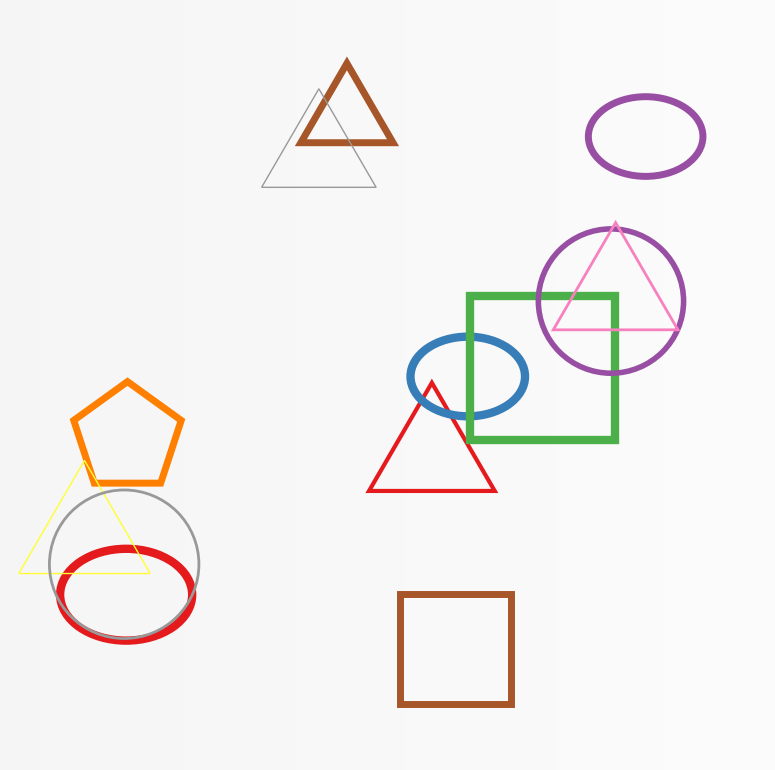[{"shape": "oval", "thickness": 3, "radius": 0.43, "center": [0.163, 0.228]}, {"shape": "triangle", "thickness": 1.5, "radius": 0.47, "center": [0.557, 0.409]}, {"shape": "oval", "thickness": 3, "radius": 0.37, "center": [0.604, 0.511]}, {"shape": "square", "thickness": 3, "radius": 0.47, "center": [0.7, 0.522]}, {"shape": "circle", "thickness": 2, "radius": 0.47, "center": [0.788, 0.609]}, {"shape": "oval", "thickness": 2.5, "radius": 0.37, "center": [0.833, 0.823]}, {"shape": "pentagon", "thickness": 2.5, "radius": 0.36, "center": [0.165, 0.432]}, {"shape": "triangle", "thickness": 0.5, "radius": 0.49, "center": [0.109, 0.304]}, {"shape": "square", "thickness": 2.5, "radius": 0.36, "center": [0.588, 0.157]}, {"shape": "triangle", "thickness": 2.5, "radius": 0.34, "center": [0.448, 0.849]}, {"shape": "triangle", "thickness": 1, "radius": 0.46, "center": [0.794, 0.618]}, {"shape": "triangle", "thickness": 0.5, "radius": 0.43, "center": [0.411, 0.799]}, {"shape": "circle", "thickness": 1, "radius": 0.48, "center": [0.16, 0.267]}]